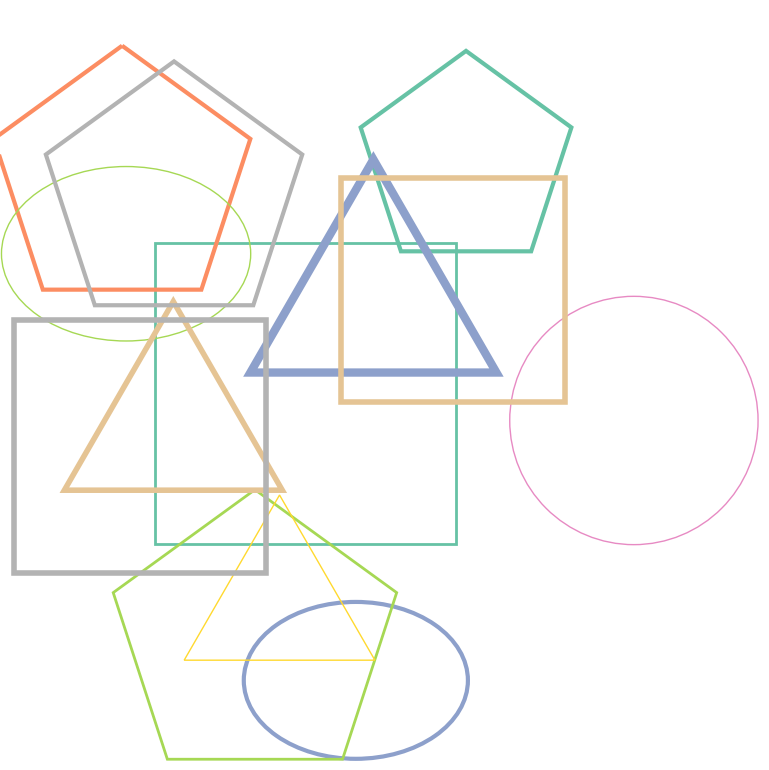[{"shape": "pentagon", "thickness": 1.5, "radius": 0.72, "center": [0.605, 0.79]}, {"shape": "square", "thickness": 1, "radius": 0.98, "center": [0.397, 0.489]}, {"shape": "pentagon", "thickness": 1.5, "radius": 0.88, "center": [0.159, 0.766]}, {"shape": "oval", "thickness": 1.5, "radius": 0.73, "center": [0.462, 0.116]}, {"shape": "triangle", "thickness": 3, "radius": 0.92, "center": [0.485, 0.608]}, {"shape": "circle", "thickness": 0.5, "radius": 0.81, "center": [0.823, 0.454]}, {"shape": "pentagon", "thickness": 1, "radius": 0.97, "center": [0.331, 0.171]}, {"shape": "oval", "thickness": 0.5, "radius": 0.81, "center": [0.164, 0.67]}, {"shape": "triangle", "thickness": 0.5, "radius": 0.72, "center": [0.363, 0.214]}, {"shape": "triangle", "thickness": 2, "radius": 0.82, "center": [0.225, 0.445]}, {"shape": "square", "thickness": 2, "radius": 0.73, "center": [0.589, 0.623]}, {"shape": "pentagon", "thickness": 1.5, "radius": 0.88, "center": [0.226, 0.745]}, {"shape": "square", "thickness": 2, "radius": 0.82, "center": [0.182, 0.42]}]